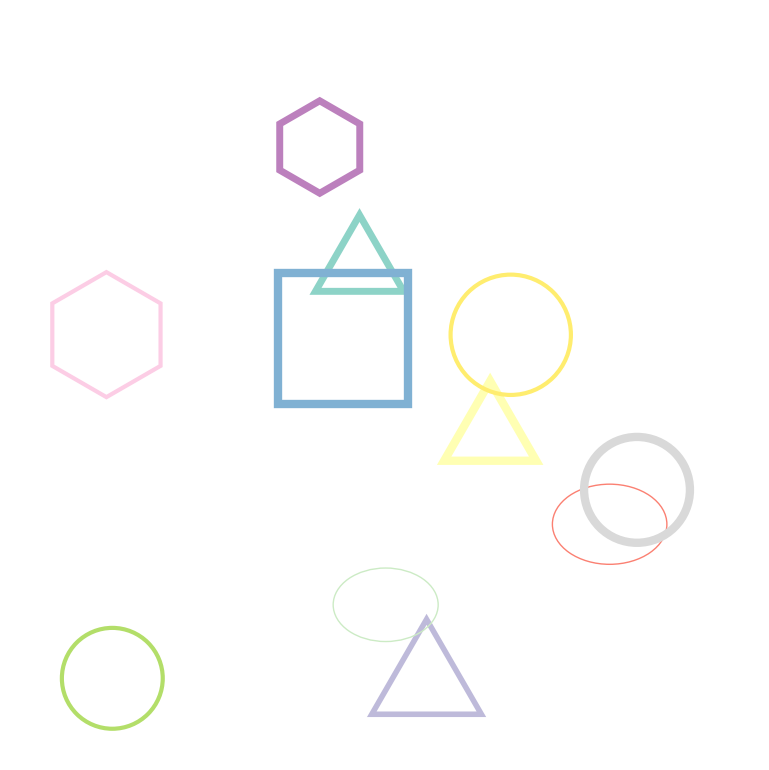[{"shape": "triangle", "thickness": 2.5, "radius": 0.33, "center": [0.467, 0.655]}, {"shape": "triangle", "thickness": 3, "radius": 0.35, "center": [0.637, 0.436]}, {"shape": "triangle", "thickness": 2, "radius": 0.41, "center": [0.554, 0.113]}, {"shape": "oval", "thickness": 0.5, "radius": 0.37, "center": [0.792, 0.319]}, {"shape": "square", "thickness": 3, "radius": 0.42, "center": [0.445, 0.561]}, {"shape": "circle", "thickness": 1.5, "radius": 0.33, "center": [0.146, 0.119]}, {"shape": "hexagon", "thickness": 1.5, "radius": 0.41, "center": [0.138, 0.565]}, {"shape": "circle", "thickness": 3, "radius": 0.34, "center": [0.827, 0.364]}, {"shape": "hexagon", "thickness": 2.5, "radius": 0.3, "center": [0.415, 0.809]}, {"shape": "oval", "thickness": 0.5, "radius": 0.34, "center": [0.501, 0.215]}, {"shape": "circle", "thickness": 1.5, "radius": 0.39, "center": [0.663, 0.565]}]